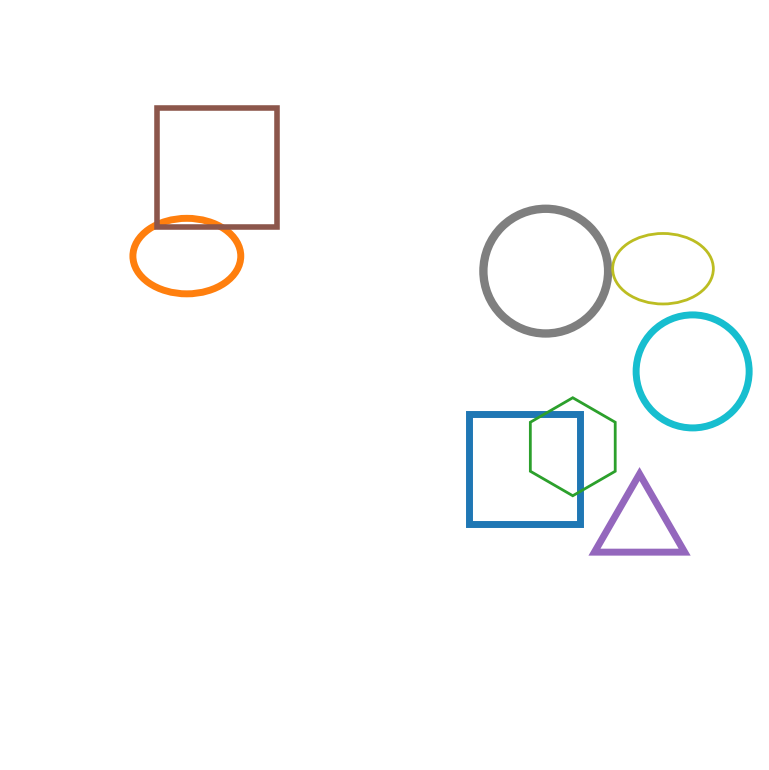[{"shape": "square", "thickness": 2.5, "radius": 0.36, "center": [0.682, 0.391]}, {"shape": "oval", "thickness": 2.5, "radius": 0.35, "center": [0.243, 0.667]}, {"shape": "hexagon", "thickness": 1, "radius": 0.32, "center": [0.744, 0.42]}, {"shape": "triangle", "thickness": 2.5, "radius": 0.34, "center": [0.831, 0.317]}, {"shape": "square", "thickness": 2, "radius": 0.39, "center": [0.282, 0.782]}, {"shape": "circle", "thickness": 3, "radius": 0.4, "center": [0.709, 0.648]}, {"shape": "oval", "thickness": 1, "radius": 0.33, "center": [0.861, 0.651]}, {"shape": "circle", "thickness": 2.5, "radius": 0.37, "center": [0.9, 0.518]}]